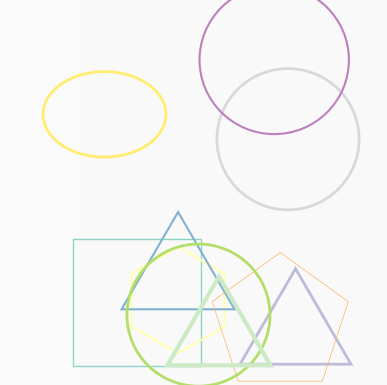[{"shape": "square", "thickness": 1, "radius": 0.82, "center": [0.354, 0.215]}, {"shape": "hexagon", "thickness": 1.5, "radius": 0.69, "center": [0.459, 0.221]}, {"shape": "triangle", "thickness": 2, "radius": 0.83, "center": [0.763, 0.137]}, {"shape": "triangle", "thickness": 1.5, "radius": 0.84, "center": [0.46, 0.281]}, {"shape": "pentagon", "thickness": 0.5, "radius": 0.92, "center": [0.723, 0.159]}, {"shape": "circle", "thickness": 2, "radius": 0.92, "center": [0.512, 0.182]}, {"shape": "circle", "thickness": 2, "radius": 0.92, "center": [0.743, 0.639]}, {"shape": "circle", "thickness": 1.5, "radius": 0.96, "center": [0.708, 0.844]}, {"shape": "triangle", "thickness": 3, "radius": 0.77, "center": [0.565, 0.128]}, {"shape": "oval", "thickness": 2, "radius": 0.79, "center": [0.27, 0.703]}]